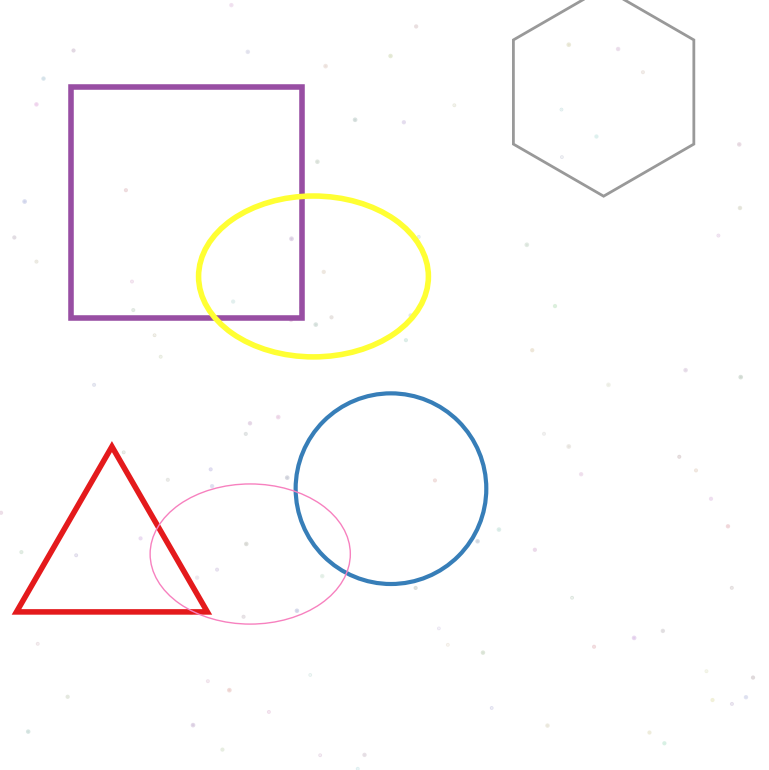[{"shape": "triangle", "thickness": 2, "radius": 0.72, "center": [0.145, 0.277]}, {"shape": "circle", "thickness": 1.5, "radius": 0.62, "center": [0.508, 0.365]}, {"shape": "square", "thickness": 2, "radius": 0.75, "center": [0.243, 0.737]}, {"shape": "oval", "thickness": 2, "radius": 0.75, "center": [0.407, 0.641]}, {"shape": "oval", "thickness": 0.5, "radius": 0.65, "center": [0.325, 0.28]}, {"shape": "hexagon", "thickness": 1, "radius": 0.68, "center": [0.784, 0.881]}]